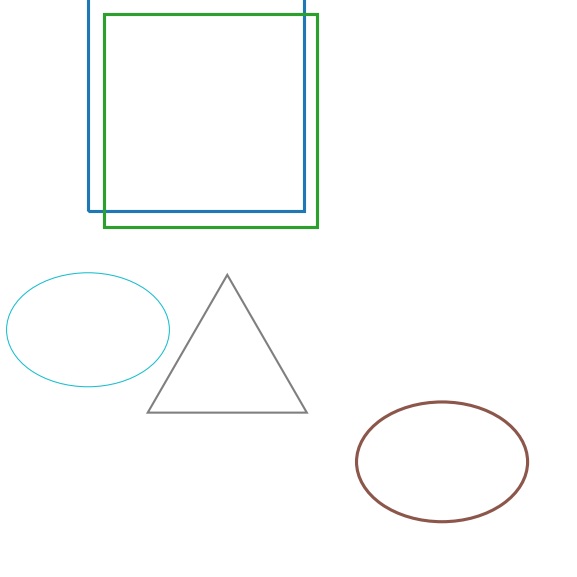[{"shape": "square", "thickness": 1.5, "radius": 0.94, "center": [0.34, 0.82]}, {"shape": "square", "thickness": 1.5, "radius": 0.92, "center": [0.365, 0.79]}, {"shape": "oval", "thickness": 1.5, "radius": 0.74, "center": [0.765, 0.199]}, {"shape": "triangle", "thickness": 1, "radius": 0.8, "center": [0.394, 0.364]}, {"shape": "oval", "thickness": 0.5, "radius": 0.71, "center": [0.152, 0.428]}]